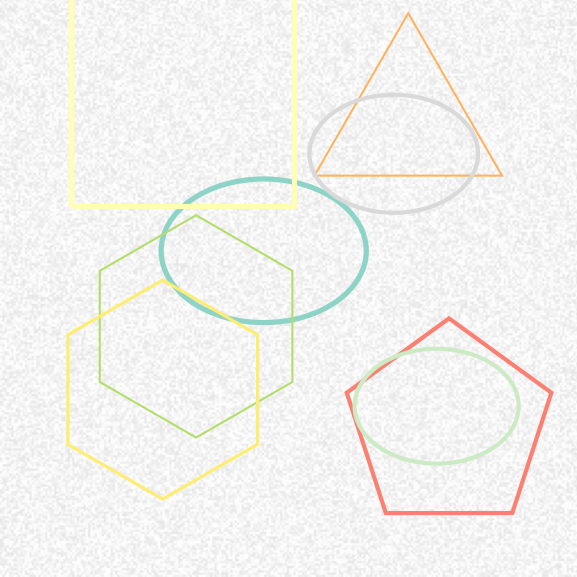[{"shape": "oval", "thickness": 2.5, "radius": 0.89, "center": [0.457, 0.565]}, {"shape": "square", "thickness": 2.5, "radius": 0.97, "center": [0.317, 0.835]}, {"shape": "pentagon", "thickness": 2, "radius": 0.93, "center": [0.778, 0.261]}, {"shape": "triangle", "thickness": 1, "radius": 0.94, "center": [0.707, 0.789]}, {"shape": "hexagon", "thickness": 1, "radius": 0.96, "center": [0.34, 0.434]}, {"shape": "oval", "thickness": 2, "radius": 0.73, "center": [0.682, 0.733]}, {"shape": "oval", "thickness": 2, "radius": 0.71, "center": [0.756, 0.296]}, {"shape": "hexagon", "thickness": 1.5, "radius": 0.95, "center": [0.282, 0.325]}]